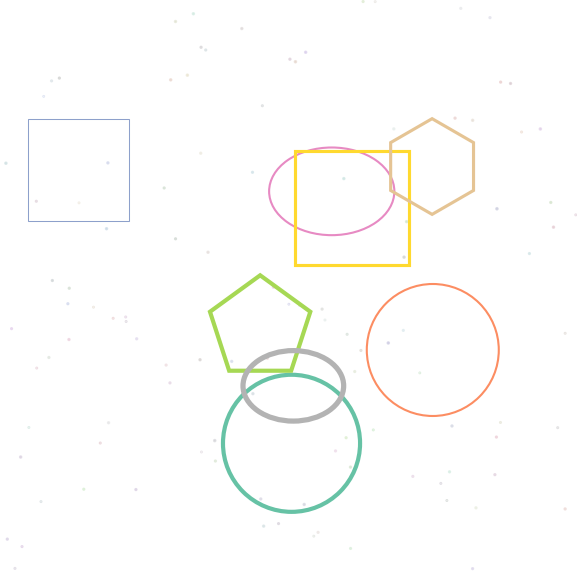[{"shape": "circle", "thickness": 2, "radius": 0.59, "center": [0.505, 0.232]}, {"shape": "circle", "thickness": 1, "radius": 0.57, "center": [0.749, 0.393]}, {"shape": "square", "thickness": 0.5, "radius": 0.44, "center": [0.136, 0.705]}, {"shape": "oval", "thickness": 1, "radius": 0.54, "center": [0.574, 0.668]}, {"shape": "pentagon", "thickness": 2, "radius": 0.46, "center": [0.45, 0.431]}, {"shape": "square", "thickness": 1.5, "radius": 0.49, "center": [0.609, 0.639]}, {"shape": "hexagon", "thickness": 1.5, "radius": 0.41, "center": [0.748, 0.711]}, {"shape": "oval", "thickness": 2.5, "radius": 0.44, "center": [0.508, 0.331]}]